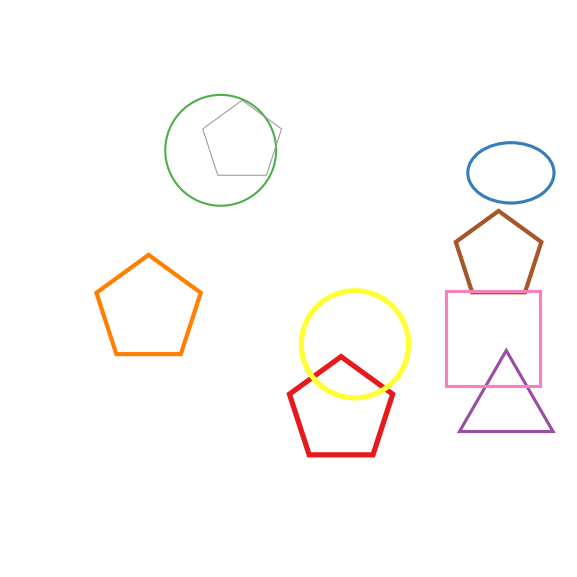[{"shape": "pentagon", "thickness": 2.5, "radius": 0.47, "center": [0.591, 0.288]}, {"shape": "oval", "thickness": 1.5, "radius": 0.37, "center": [0.885, 0.7]}, {"shape": "circle", "thickness": 1, "radius": 0.48, "center": [0.382, 0.739]}, {"shape": "triangle", "thickness": 1.5, "radius": 0.47, "center": [0.877, 0.299]}, {"shape": "pentagon", "thickness": 2, "radius": 0.47, "center": [0.257, 0.463]}, {"shape": "circle", "thickness": 2.5, "radius": 0.46, "center": [0.615, 0.403]}, {"shape": "pentagon", "thickness": 2, "radius": 0.39, "center": [0.863, 0.556]}, {"shape": "square", "thickness": 1.5, "radius": 0.41, "center": [0.854, 0.413]}, {"shape": "pentagon", "thickness": 0.5, "radius": 0.36, "center": [0.419, 0.754]}]